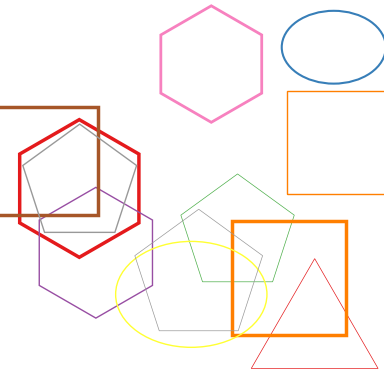[{"shape": "hexagon", "thickness": 2.5, "radius": 0.89, "center": [0.206, 0.51]}, {"shape": "triangle", "thickness": 0.5, "radius": 0.95, "center": [0.817, 0.138]}, {"shape": "oval", "thickness": 1.5, "radius": 0.68, "center": [0.867, 0.877]}, {"shape": "pentagon", "thickness": 0.5, "radius": 0.77, "center": [0.617, 0.393]}, {"shape": "hexagon", "thickness": 1, "radius": 0.85, "center": [0.249, 0.344]}, {"shape": "square", "thickness": 1, "radius": 0.67, "center": [0.878, 0.631]}, {"shape": "square", "thickness": 2.5, "radius": 0.74, "center": [0.751, 0.278]}, {"shape": "oval", "thickness": 1, "radius": 0.98, "center": [0.497, 0.235]}, {"shape": "square", "thickness": 2.5, "radius": 0.7, "center": [0.114, 0.583]}, {"shape": "hexagon", "thickness": 2, "radius": 0.76, "center": [0.549, 0.834]}, {"shape": "pentagon", "thickness": 1, "radius": 0.78, "center": [0.207, 0.522]}, {"shape": "pentagon", "thickness": 0.5, "radius": 0.87, "center": [0.516, 0.282]}]